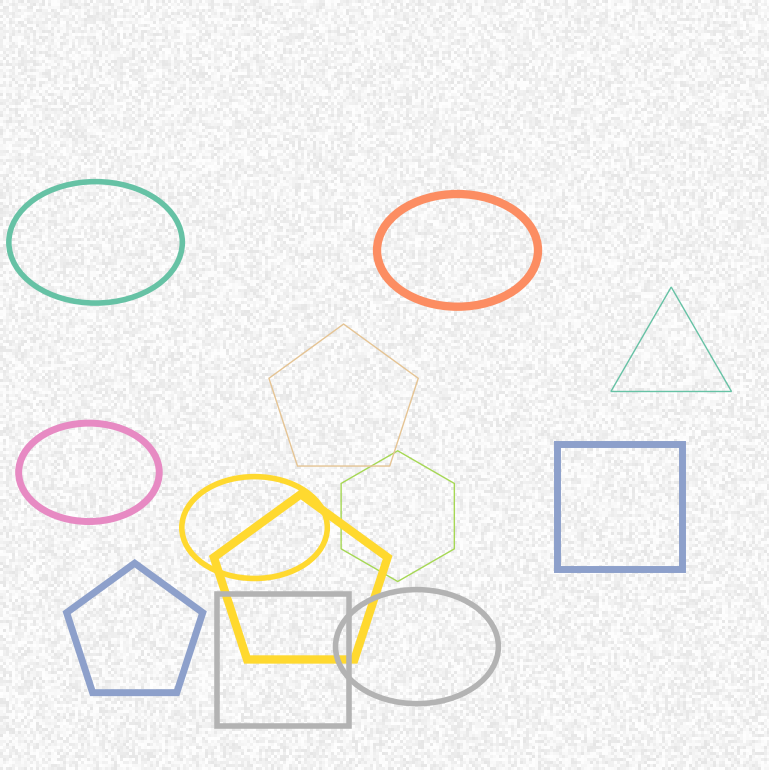[{"shape": "triangle", "thickness": 0.5, "radius": 0.45, "center": [0.872, 0.537]}, {"shape": "oval", "thickness": 2, "radius": 0.56, "center": [0.124, 0.685]}, {"shape": "oval", "thickness": 3, "radius": 0.52, "center": [0.594, 0.675]}, {"shape": "pentagon", "thickness": 2.5, "radius": 0.46, "center": [0.175, 0.176]}, {"shape": "square", "thickness": 2.5, "radius": 0.41, "center": [0.805, 0.342]}, {"shape": "oval", "thickness": 2.5, "radius": 0.46, "center": [0.116, 0.387]}, {"shape": "hexagon", "thickness": 0.5, "radius": 0.42, "center": [0.517, 0.33]}, {"shape": "pentagon", "thickness": 3, "radius": 0.59, "center": [0.391, 0.239]}, {"shape": "oval", "thickness": 2, "radius": 0.47, "center": [0.331, 0.315]}, {"shape": "pentagon", "thickness": 0.5, "radius": 0.51, "center": [0.446, 0.477]}, {"shape": "oval", "thickness": 2, "radius": 0.53, "center": [0.542, 0.16]}, {"shape": "square", "thickness": 2, "radius": 0.43, "center": [0.368, 0.143]}]